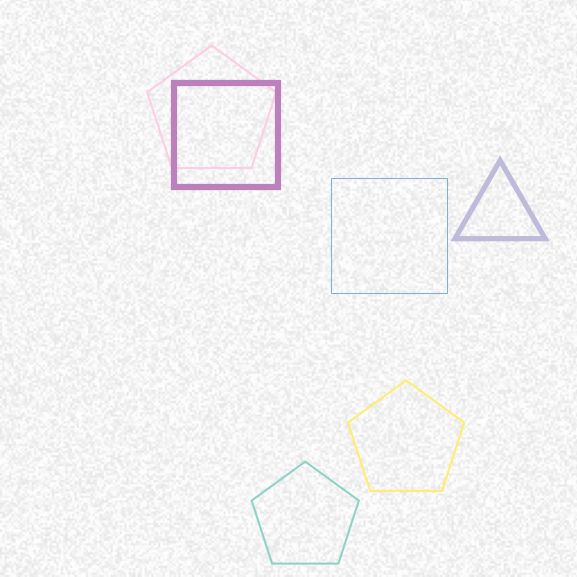[{"shape": "pentagon", "thickness": 1, "radius": 0.49, "center": [0.529, 0.102]}, {"shape": "triangle", "thickness": 2.5, "radius": 0.45, "center": [0.866, 0.631]}, {"shape": "square", "thickness": 0.5, "radius": 0.5, "center": [0.673, 0.591]}, {"shape": "pentagon", "thickness": 1, "radius": 0.59, "center": [0.367, 0.803]}, {"shape": "square", "thickness": 3, "radius": 0.45, "center": [0.391, 0.765]}, {"shape": "pentagon", "thickness": 1, "radius": 0.53, "center": [0.703, 0.235]}]